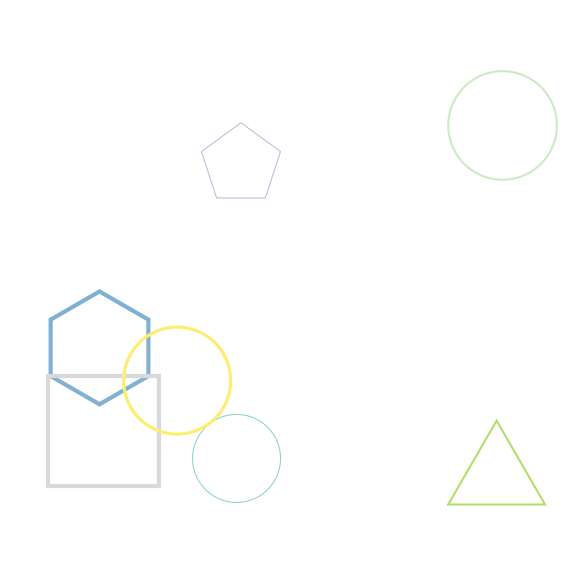[{"shape": "circle", "thickness": 0.5, "radius": 0.38, "center": [0.41, 0.205]}, {"shape": "pentagon", "thickness": 0.5, "radius": 0.36, "center": [0.417, 0.715]}, {"shape": "hexagon", "thickness": 2, "radius": 0.49, "center": [0.172, 0.397]}, {"shape": "triangle", "thickness": 1, "radius": 0.48, "center": [0.86, 0.174]}, {"shape": "square", "thickness": 2, "radius": 0.48, "center": [0.179, 0.253]}, {"shape": "circle", "thickness": 1, "radius": 0.47, "center": [0.87, 0.782]}, {"shape": "circle", "thickness": 1.5, "radius": 0.46, "center": [0.307, 0.34]}]